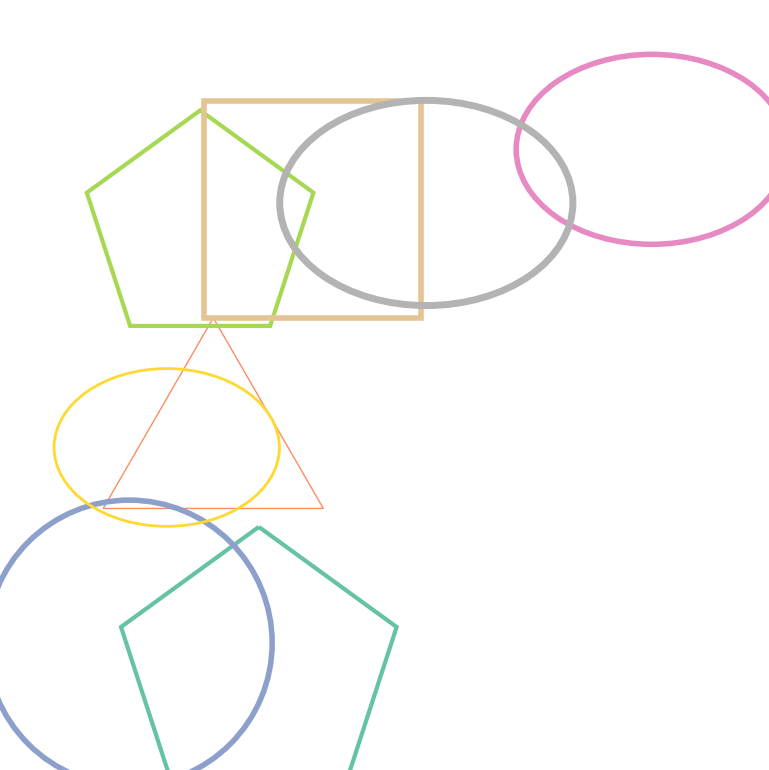[{"shape": "pentagon", "thickness": 1.5, "radius": 0.94, "center": [0.336, 0.128]}, {"shape": "triangle", "thickness": 0.5, "radius": 0.83, "center": [0.277, 0.422]}, {"shape": "circle", "thickness": 2, "radius": 0.93, "center": [0.168, 0.165]}, {"shape": "oval", "thickness": 2, "radius": 0.88, "center": [0.847, 0.806]}, {"shape": "pentagon", "thickness": 1.5, "radius": 0.77, "center": [0.26, 0.702]}, {"shape": "oval", "thickness": 1, "radius": 0.73, "center": [0.217, 0.419]}, {"shape": "square", "thickness": 2, "radius": 0.71, "center": [0.406, 0.728]}, {"shape": "oval", "thickness": 2.5, "radius": 0.95, "center": [0.554, 0.736]}]